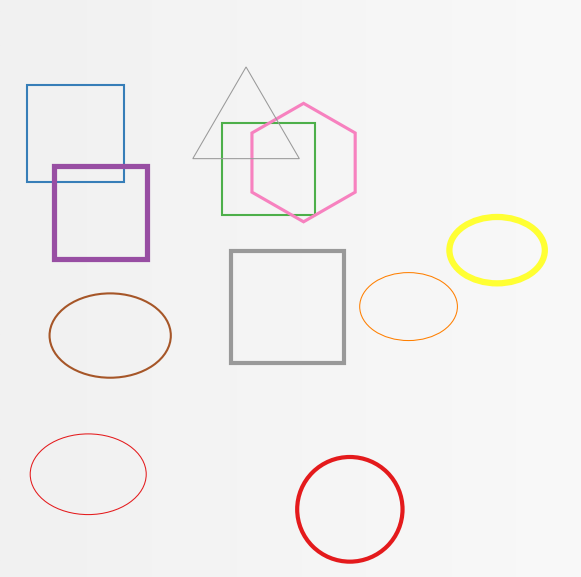[{"shape": "oval", "thickness": 0.5, "radius": 0.5, "center": [0.152, 0.178]}, {"shape": "circle", "thickness": 2, "radius": 0.45, "center": [0.602, 0.117]}, {"shape": "square", "thickness": 1, "radius": 0.42, "center": [0.129, 0.768]}, {"shape": "square", "thickness": 1, "radius": 0.4, "center": [0.462, 0.706]}, {"shape": "square", "thickness": 2.5, "radius": 0.4, "center": [0.172, 0.631]}, {"shape": "oval", "thickness": 0.5, "radius": 0.42, "center": [0.703, 0.468]}, {"shape": "oval", "thickness": 3, "radius": 0.41, "center": [0.855, 0.566]}, {"shape": "oval", "thickness": 1, "radius": 0.52, "center": [0.19, 0.418]}, {"shape": "hexagon", "thickness": 1.5, "radius": 0.51, "center": [0.522, 0.718]}, {"shape": "square", "thickness": 2, "radius": 0.48, "center": [0.495, 0.468]}, {"shape": "triangle", "thickness": 0.5, "radius": 0.53, "center": [0.423, 0.777]}]